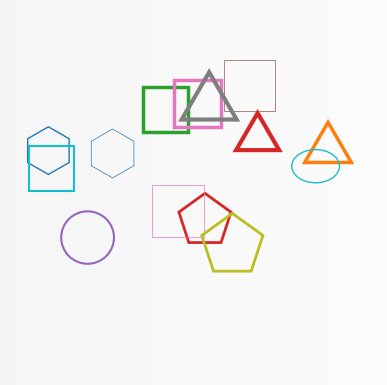[{"shape": "hexagon", "thickness": 1, "radius": 0.31, "center": [0.125, 0.609]}, {"shape": "hexagon", "thickness": 0.5, "radius": 0.32, "center": [0.291, 0.601]}, {"shape": "triangle", "thickness": 2.5, "radius": 0.35, "center": [0.847, 0.613]}, {"shape": "square", "thickness": 2.5, "radius": 0.29, "center": [0.427, 0.716]}, {"shape": "pentagon", "thickness": 2, "radius": 0.35, "center": [0.529, 0.427]}, {"shape": "triangle", "thickness": 3, "radius": 0.32, "center": [0.665, 0.642]}, {"shape": "circle", "thickness": 1.5, "radius": 0.34, "center": [0.226, 0.383]}, {"shape": "square", "thickness": 0.5, "radius": 0.33, "center": [0.644, 0.778]}, {"shape": "square", "thickness": 0.5, "radius": 0.33, "center": [0.459, 0.452]}, {"shape": "square", "thickness": 2.5, "radius": 0.3, "center": [0.51, 0.731]}, {"shape": "triangle", "thickness": 3, "radius": 0.41, "center": [0.54, 0.73]}, {"shape": "pentagon", "thickness": 2, "radius": 0.41, "center": [0.6, 0.363]}, {"shape": "square", "thickness": 1.5, "radius": 0.29, "center": [0.133, 0.562]}, {"shape": "oval", "thickness": 1, "radius": 0.31, "center": [0.814, 0.568]}]